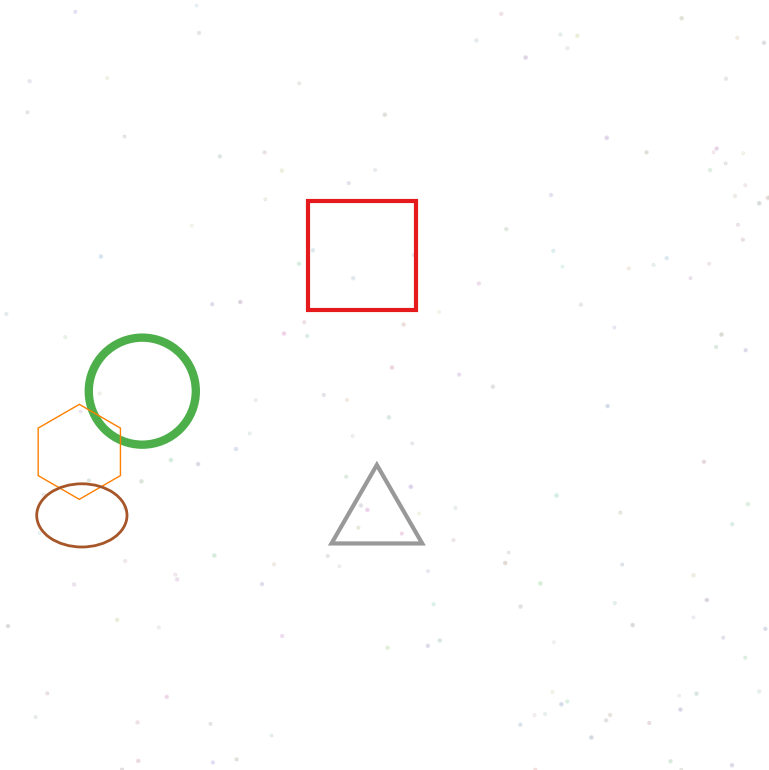[{"shape": "square", "thickness": 1.5, "radius": 0.35, "center": [0.47, 0.668]}, {"shape": "circle", "thickness": 3, "radius": 0.35, "center": [0.185, 0.492]}, {"shape": "hexagon", "thickness": 0.5, "radius": 0.31, "center": [0.103, 0.413]}, {"shape": "oval", "thickness": 1, "radius": 0.29, "center": [0.106, 0.331]}, {"shape": "triangle", "thickness": 1.5, "radius": 0.34, "center": [0.489, 0.328]}]